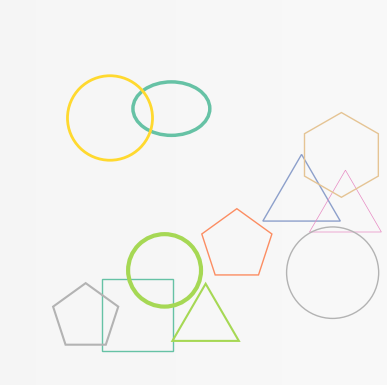[{"shape": "oval", "thickness": 2.5, "radius": 0.5, "center": [0.442, 0.718]}, {"shape": "square", "thickness": 1, "radius": 0.46, "center": [0.355, 0.182]}, {"shape": "pentagon", "thickness": 1, "radius": 0.48, "center": [0.611, 0.363]}, {"shape": "triangle", "thickness": 1, "radius": 0.58, "center": [0.778, 0.484]}, {"shape": "triangle", "thickness": 0.5, "radius": 0.54, "center": [0.891, 0.451]}, {"shape": "triangle", "thickness": 1.5, "radius": 0.49, "center": [0.531, 0.164]}, {"shape": "circle", "thickness": 3, "radius": 0.47, "center": [0.425, 0.298]}, {"shape": "circle", "thickness": 2, "radius": 0.55, "center": [0.284, 0.694]}, {"shape": "hexagon", "thickness": 1, "radius": 0.55, "center": [0.881, 0.598]}, {"shape": "circle", "thickness": 1, "radius": 0.59, "center": [0.858, 0.292]}, {"shape": "pentagon", "thickness": 1.5, "radius": 0.44, "center": [0.221, 0.176]}]